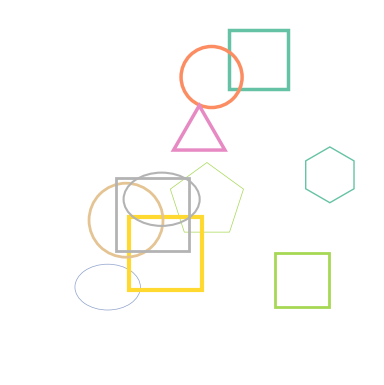[{"shape": "square", "thickness": 2.5, "radius": 0.38, "center": [0.672, 0.847]}, {"shape": "hexagon", "thickness": 1, "radius": 0.36, "center": [0.857, 0.546]}, {"shape": "circle", "thickness": 2.5, "radius": 0.4, "center": [0.55, 0.8]}, {"shape": "oval", "thickness": 0.5, "radius": 0.42, "center": [0.28, 0.254]}, {"shape": "triangle", "thickness": 2.5, "radius": 0.38, "center": [0.518, 0.649]}, {"shape": "square", "thickness": 2, "radius": 0.35, "center": [0.785, 0.273]}, {"shape": "pentagon", "thickness": 0.5, "radius": 0.5, "center": [0.537, 0.478]}, {"shape": "square", "thickness": 3, "radius": 0.47, "center": [0.429, 0.341]}, {"shape": "circle", "thickness": 2, "radius": 0.48, "center": [0.327, 0.428]}, {"shape": "oval", "thickness": 1.5, "radius": 0.49, "center": [0.42, 0.482]}, {"shape": "square", "thickness": 2, "radius": 0.48, "center": [0.397, 0.442]}]